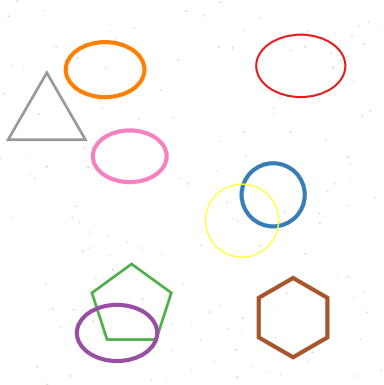[{"shape": "oval", "thickness": 1.5, "radius": 0.58, "center": [0.781, 0.829]}, {"shape": "circle", "thickness": 3, "radius": 0.41, "center": [0.71, 0.494]}, {"shape": "pentagon", "thickness": 2, "radius": 0.54, "center": [0.342, 0.206]}, {"shape": "oval", "thickness": 3, "radius": 0.52, "center": [0.304, 0.135]}, {"shape": "oval", "thickness": 3, "radius": 0.51, "center": [0.273, 0.819]}, {"shape": "circle", "thickness": 1, "radius": 0.47, "center": [0.629, 0.427]}, {"shape": "hexagon", "thickness": 3, "radius": 0.51, "center": [0.761, 0.175]}, {"shape": "oval", "thickness": 3, "radius": 0.48, "center": [0.337, 0.594]}, {"shape": "triangle", "thickness": 2, "radius": 0.58, "center": [0.122, 0.695]}]